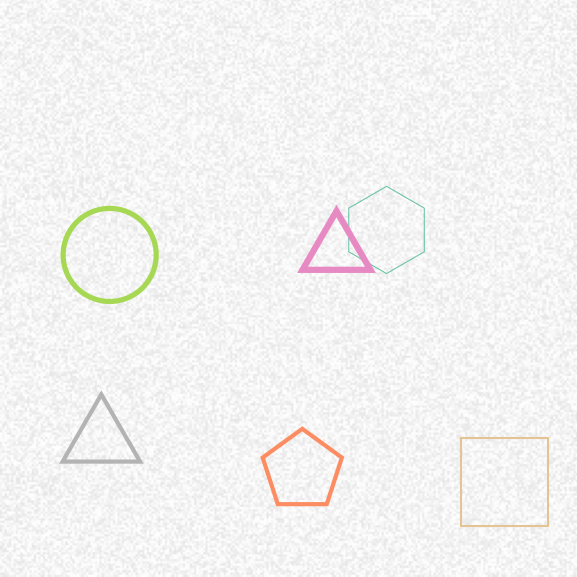[{"shape": "hexagon", "thickness": 0.5, "radius": 0.38, "center": [0.669, 0.601]}, {"shape": "pentagon", "thickness": 2, "radius": 0.36, "center": [0.523, 0.184]}, {"shape": "triangle", "thickness": 3, "radius": 0.34, "center": [0.583, 0.566]}, {"shape": "circle", "thickness": 2.5, "radius": 0.4, "center": [0.19, 0.558]}, {"shape": "square", "thickness": 1, "radius": 0.38, "center": [0.874, 0.165]}, {"shape": "triangle", "thickness": 2, "radius": 0.39, "center": [0.175, 0.239]}]